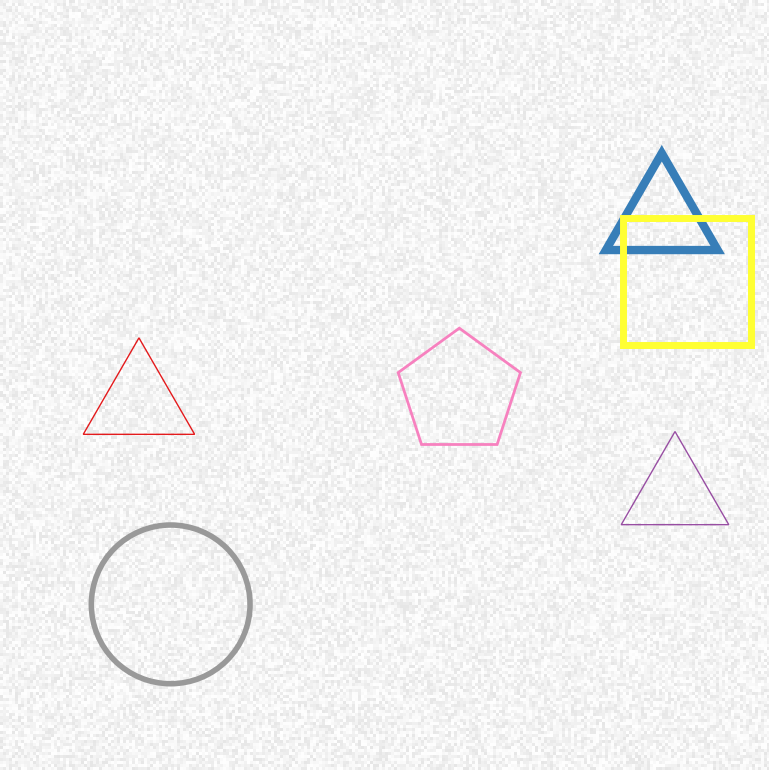[{"shape": "triangle", "thickness": 0.5, "radius": 0.42, "center": [0.18, 0.478]}, {"shape": "triangle", "thickness": 3, "radius": 0.42, "center": [0.859, 0.717]}, {"shape": "triangle", "thickness": 0.5, "radius": 0.4, "center": [0.877, 0.359]}, {"shape": "square", "thickness": 2.5, "radius": 0.41, "center": [0.892, 0.635]}, {"shape": "pentagon", "thickness": 1, "radius": 0.42, "center": [0.597, 0.49]}, {"shape": "circle", "thickness": 2, "radius": 0.52, "center": [0.222, 0.215]}]